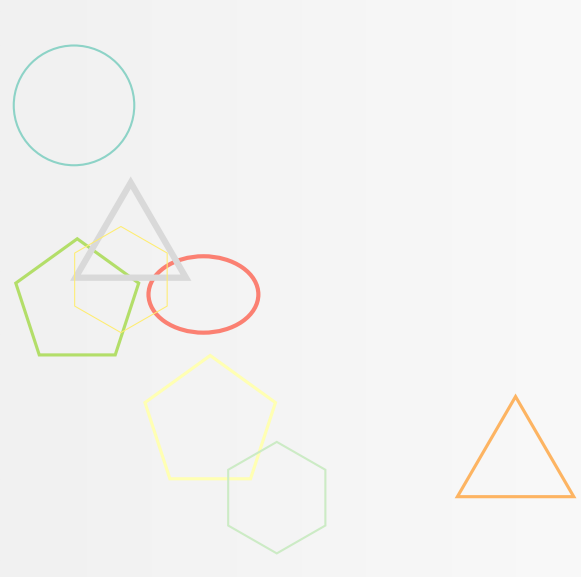[{"shape": "circle", "thickness": 1, "radius": 0.52, "center": [0.127, 0.817]}, {"shape": "pentagon", "thickness": 1.5, "radius": 0.59, "center": [0.362, 0.266]}, {"shape": "oval", "thickness": 2, "radius": 0.47, "center": [0.35, 0.489]}, {"shape": "triangle", "thickness": 1.5, "radius": 0.58, "center": [0.887, 0.197]}, {"shape": "pentagon", "thickness": 1.5, "radius": 0.56, "center": [0.133, 0.474]}, {"shape": "triangle", "thickness": 3, "radius": 0.55, "center": [0.225, 0.573]}, {"shape": "hexagon", "thickness": 1, "radius": 0.48, "center": [0.476, 0.137]}, {"shape": "hexagon", "thickness": 0.5, "radius": 0.46, "center": [0.208, 0.515]}]